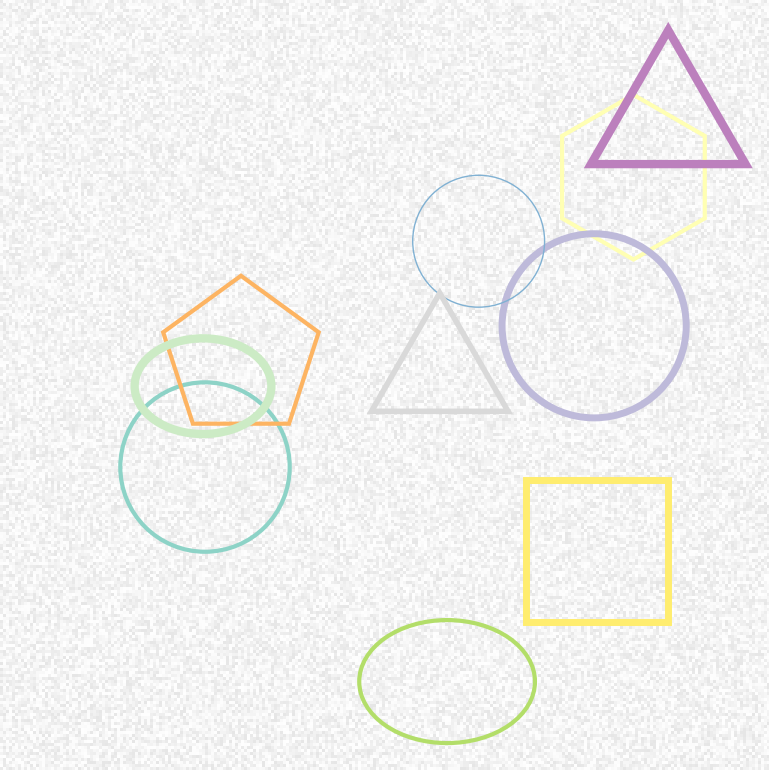[{"shape": "circle", "thickness": 1.5, "radius": 0.55, "center": [0.266, 0.393]}, {"shape": "hexagon", "thickness": 1.5, "radius": 0.53, "center": [0.823, 0.77]}, {"shape": "circle", "thickness": 2.5, "radius": 0.6, "center": [0.772, 0.577]}, {"shape": "circle", "thickness": 0.5, "radius": 0.43, "center": [0.622, 0.687]}, {"shape": "pentagon", "thickness": 1.5, "radius": 0.53, "center": [0.313, 0.536]}, {"shape": "oval", "thickness": 1.5, "radius": 0.57, "center": [0.581, 0.115]}, {"shape": "triangle", "thickness": 2, "radius": 0.51, "center": [0.571, 0.517]}, {"shape": "triangle", "thickness": 3, "radius": 0.58, "center": [0.868, 0.845]}, {"shape": "oval", "thickness": 3, "radius": 0.44, "center": [0.264, 0.498]}, {"shape": "square", "thickness": 2.5, "radius": 0.46, "center": [0.775, 0.284]}]